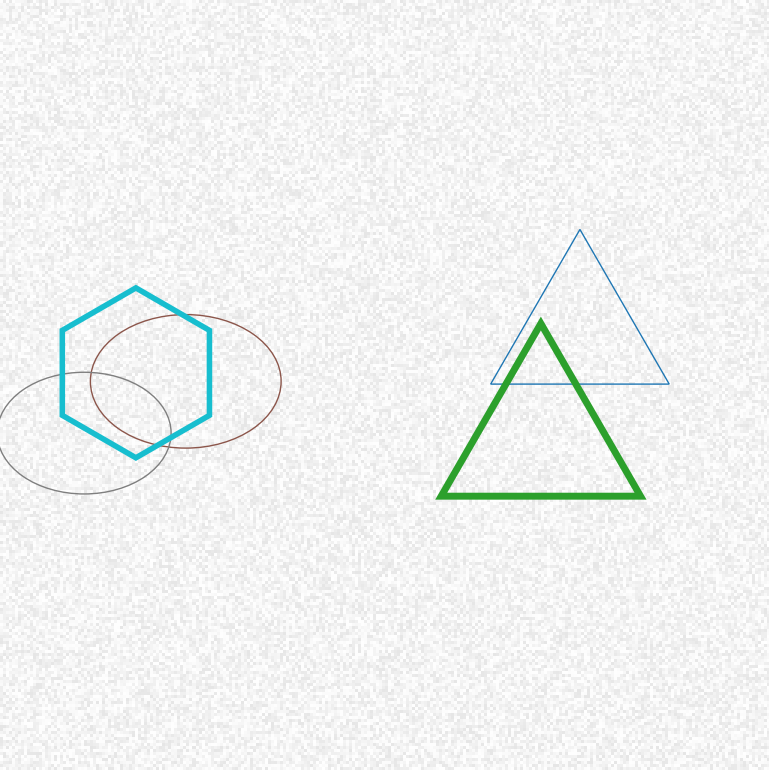[{"shape": "triangle", "thickness": 0.5, "radius": 0.67, "center": [0.753, 0.568]}, {"shape": "triangle", "thickness": 2.5, "radius": 0.75, "center": [0.702, 0.43]}, {"shape": "oval", "thickness": 0.5, "radius": 0.62, "center": [0.241, 0.505]}, {"shape": "oval", "thickness": 0.5, "radius": 0.56, "center": [0.109, 0.438]}, {"shape": "hexagon", "thickness": 2, "radius": 0.55, "center": [0.176, 0.516]}]